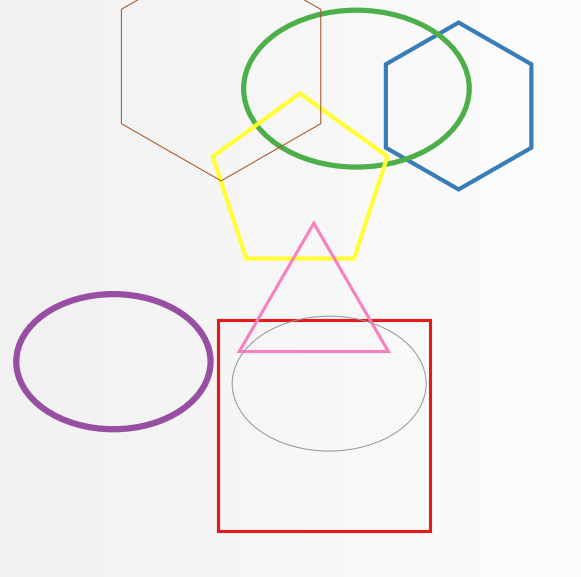[{"shape": "square", "thickness": 1.5, "radius": 0.91, "center": [0.557, 0.262]}, {"shape": "hexagon", "thickness": 2, "radius": 0.72, "center": [0.789, 0.816]}, {"shape": "oval", "thickness": 2.5, "radius": 0.97, "center": [0.613, 0.846]}, {"shape": "oval", "thickness": 3, "radius": 0.84, "center": [0.195, 0.373]}, {"shape": "pentagon", "thickness": 2, "radius": 0.79, "center": [0.516, 0.679]}, {"shape": "hexagon", "thickness": 0.5, "radius": 0.99, "center": [0.38, 0.884]}, {"shape": "triangle", "thickness": 1.5, "radius": 0.74, "center": [0.54, 0.465]}, {"shape": "oval", "thickness": 0.5, "radius": 0.83, "center": [0.566, 0.335]}]